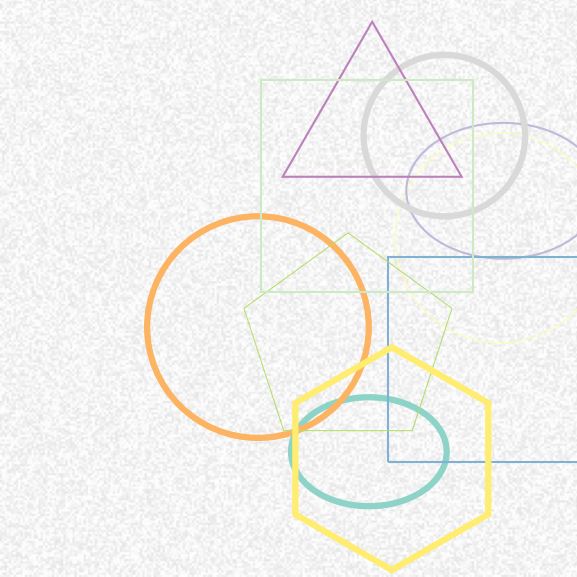[{"shape": "oval", "thickness": 3, "radius": 0.67, "center": [0.639, 0.217]}, {"shape": "circle", "thickness": 0.5, "radius": 0.91, "center": [0.866, 0.587]}, {"shape": "oval", "thickness": 1, "radius": 0.84, "center": [0.872, 0.669]}, {"shape": "square", "thickness": 1, "radius": 0.89, "center": [0.85, 0.376]}, {"shape": "circle", "thickness": 3, "radius": 0.96, "center": [0.447, 0.433]}, {"shape": "pentagon", "thickness": 0.5, "radius": 0.95, "center": [0.603, 0.407]}, {"shape": "circle", "thickness": 3, "radius": 0.7, "center": [0.769, 0.764]}, {"shape": "triangle", "thickness": 1, "radius": 0.89, "center": [0.645, 0.783]}, {"shape": "square", "thickness": 1, "radius": 0.92, "center": [0.636, 0.677]}, {"shape": "hexagon", "thickness": 3, "radius": 0.96, "center": [0.678, 0.205]}]